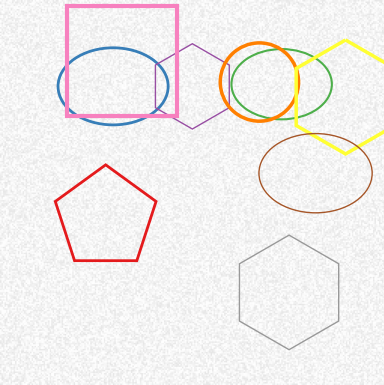[{"shape": "pentagon", "thickness": 2, "radius": 0.69, "center": [0.274, 0.434]}, {"shape": "oval", "thickness": 2, "radius": 0.72, "center": [0.294, 0.776]}, {"shape": "oval", "thickness": 1.5, "radius": 0.65, "center": [0.732, 0.781]}, {"shape": "hexagon", "thickness": 1, "radius": 0.55, "center": [0.5, 0.776]}, {"shape": "circle", "thickness": 2.5, "radius": 0.51, "center": [0.674, 0.787]}, {"shape": "hexagon", "thickness": 2.5, "radius": 0.74, "center": [0.898, 0.748]}, {"shape": "oval", "thickness": 1, "radius": 0.74, "center": [0.82, 0.55]}, {"shape": "square", "thickness": 3, "radius": 0.71, "center": [0.317, 0.841]}, {"shape": "hexagon", "thickness": 1, "radius": 0.74, "center": [0.751, 0.241]}]